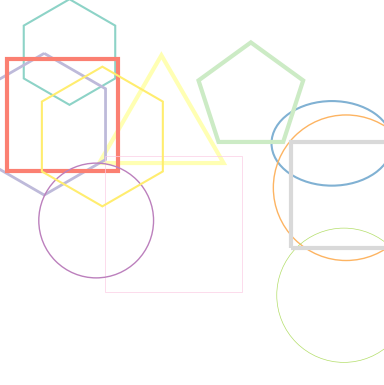[{"shape": "hexagon", "thickness": 1.5, "radius": 0.69, "center": [0.18, 0.865]}, {"shape": "triangle", "thickness": 3, "radius": 0.93, "center": [0.419, 0.67]}, {"shape": "hexagon", "thickness": 2, "radius": 0.92, "center": [0.115, 0.677]}, {"shape": "square", "thickness": 3, "radius": 0.72, "center": [0.162, 0.701]}, {"shape": "oval", "thickness": 1.5, "radius": 0.78, "center": [0.862, 0.628]}, {"shape": "circle", "thickness": 1, "radius": 0.95, "center": [0.899, 0.512]}, {"shape": "circle", "thickness": 0.5, "radius": 0.87, "center": [0.893, 0.233]}, {"shape": "square", "thickness": 0.5, "radius": 0.88, "center": [0.451, 0.418]}, {"shape": "square", "thickness": 3, "radius": 0.69, "center": [0.893, 0.494]}, {"shape": "circle", "thickness": 1, "radius": 0.75, "center": [0.25, 0.427]}, {"shape": "pentagon", "thickness": 3, "radius": 0.71, "center": [0.652, 0.747]}, {"shape": "hexagon", "thickness": 1.5, "radius": 0.91, "center": [0.266, 0.645]}]